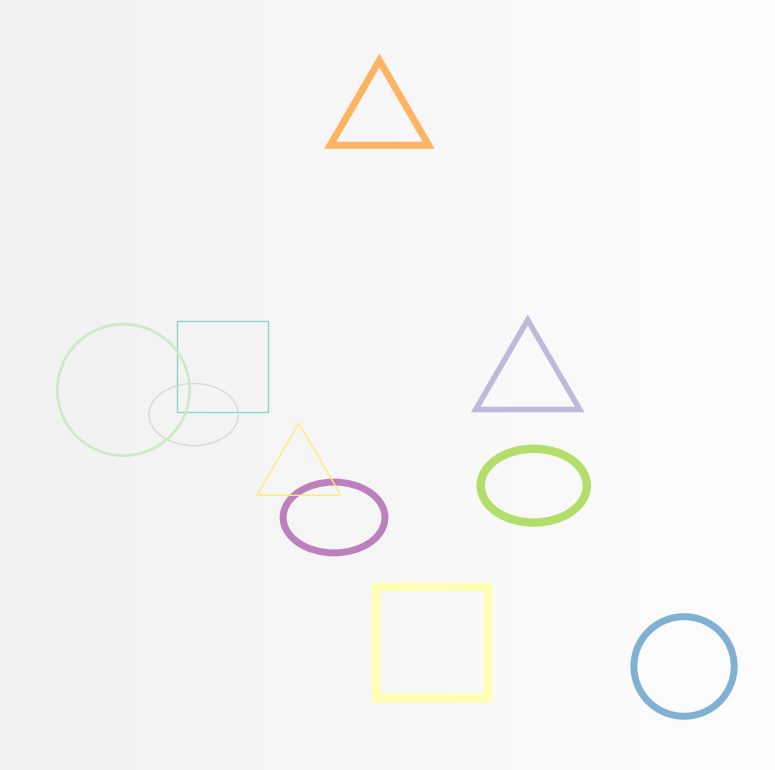[{"shape": "square", "thickness": 0.5, "radius": 0.29, "center": [0.287, 0.524]}, {"shape": "square", "thickness": 3, "radius": 0.36, "center": [0.557, 0.166]}, {"shape": "triangle", "thickness": 2, "radius": 0.39, "center": [0.681, 0.507]}, {"shape": "circle", "thickness": 2.5, "radius": 0.32, "center": [0.883, 0.134]}, {"shape": "triangle", "thickness": 2.5, "radius": 0.37, "center": [0.49, 0.848]}, {"shape": "oval", "thickness": 3, "radius": 0.34, "center": [0.689, 0.369]}, {"shape": "oval", "thickness": 0.5, "radius": 0.29, "center": [0.25, 0.462]}, {"shape": "oval", "thickness": 2.5, "radius": 0.33, "center": [0.431, 0.328]}, {"shape": "circle", "thickness": 1, "radius": 0.43, "center": [0.159, 0.494]}, {"shape": "triangle", "thickness": 0.5, "radius": 0.31, "center": [0.386, 0.388]}]